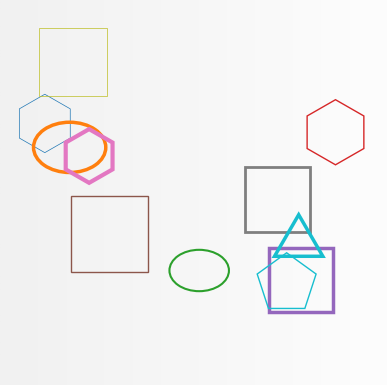[{"shape": "hexagon", "thickness": 0.5, "radius": 0.38, "center": [0.116, 0.679]}, {"shape": "oval", "thickness": 2.5, "radius": 0.47, "center": [0.18, 0.617]}, {"shape": "oval", "thickness": 1.5, "radius": 0.38, "center": [0.514, 0.297]}, {"shape": "hexagon", "thickness": 1, "radius": 0.42, "center": [0.866, 0.656]}, {"shape": "square", "thickness": 2.5, "radius": 0.41, "center": [0.776, 0.272]}, {"shape": "square", "thickness": 1, "radius": 0.5, "center": [0.282, 0.392]}, {"shape": "hexagon", "thickness": 3, "radius": 0.35, "center": [0.23, 0.595]}, {"shape": "square", "thickness": 2, "radius": 0.42, "center": [0.716, 0.482]}, {"shape": "square", "thickness": 0.5, "radius": 0.44, "center": [0.189, 0.839]}, {"shape": "triangle", "thickness": 2.5, "radius": 0.36, "center": [0.771, 0.37]}, {"shape": "pentagon", "thickness": 1, "radius": 0.4, "center": [0.74, 0.264]}]